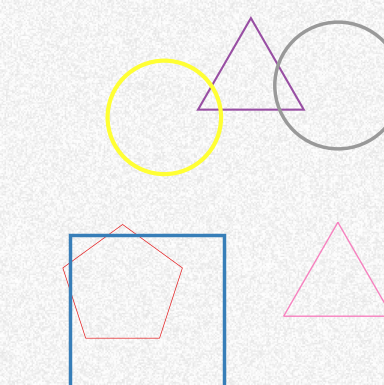[{"shape": "pentagon", "thickness": 0.5, "radius": 0.82, "center": [0.318, 0.254]}, {"shape": "square", "thickness": 2.5, "radius": 0.99, "center": [0.382, 0.191]}, {"shape": "triangle", "thickness": 1.5, "radius": 0.79, "center": [0.652, 0.794]}, {"shape": "circle", "thickness": 3, "radius": 0.74, "center": [0.427, 0.695]}, {"shape": "triangle", "thickness": 1, "radius": 0.81, "center": [0.878, 0.26]}, {"shape": "circle", "thickness": 2.5, "radius": 0.82, "center": [0.878, 0.778]}]